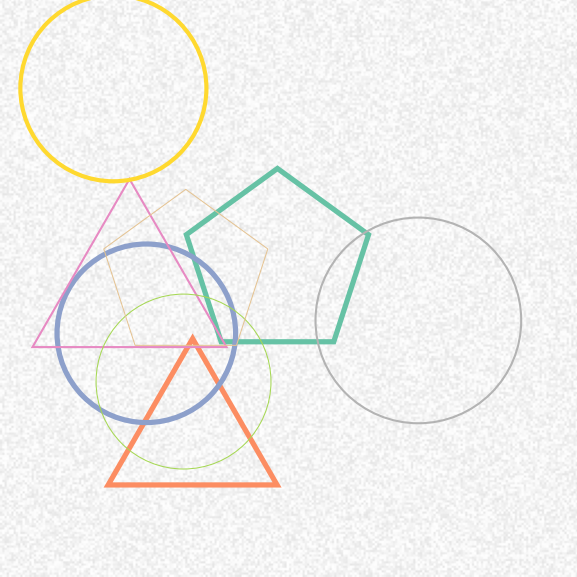[{"shape": "pentagon", "thickness": 2.5, "radius": 0.83, "center": [0.48, 0.542]}, {"shape": "triangle", "thickness": 2.5, "radius": 0.84, "center": [0.334, 0.244]}, {"shape": "circle", "thickness": 2.5, "radius": 0.77, "center": [0.253, 0.422]}, {"shape": "triangle", "thickness": 1, "radius": 0.97, "center": [0.224, 0.495]}, {"shape": "circle", "thickness": 0.5, "radius": 0.76, "center": [0.318, 0.338]}, {"shape": "circle", "thickness": 2, "radius": 0.81, "center": [0.196, 0.846]}, {"shape": "pentagon", "thickness": 0.5, "radius": 0.75, "center": [0.322, 0.522]}, {"shape": "circle", "thickness": 1, "radius": 0.89, "center": [0.724, 0.444]}]